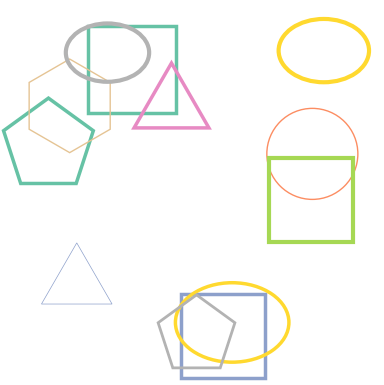[{"shape": "square", "thickness": 2.5, "radius": 0.57, "center": [0.343, 0.82]}, {"shape": "pentagon", "thickness": 2.5, "radius": 0.61, "center": [0.126, 0.623]}, {"shape": "circle", "thickness": 1, "radius": 0.59, "center": [0.811, 0.6]}, {"shape": "square", "thickness": 2.5, "radius": 0.55, "center": [0.58, 0.128]}, {"shape": "triangle", "thickness": 0.5, "radius": 0.53, "center": [0.199, 0.263]}, {"shape": "triangle", "thickness": 2.5, "radius": 0.56, "center": [0.445, 0.724]}, {"shape": "square", "thickness": 3, "radius": 0.54, "center": [0.808, 0.481]}, {"shape": "oval", "thickness": 3, "radius": 0.59, "center": [0.841, 0.869]}, {"shape": "oval", "thickness": 2.5, "radius": 0.74, "center": [0.603, 0.162]}, {"shape": "hexagon", "thickness": 1, "radius": 0.61, "center": [0.181, 0.725]}, {"shape": "oval", "thickness": 3, "radius": 0.54, "center": [0.279, 0.863]}, {"shape": "pentagon", "thickness": 2, "radius": 0.52, "center": [0.51, 0.129]}]